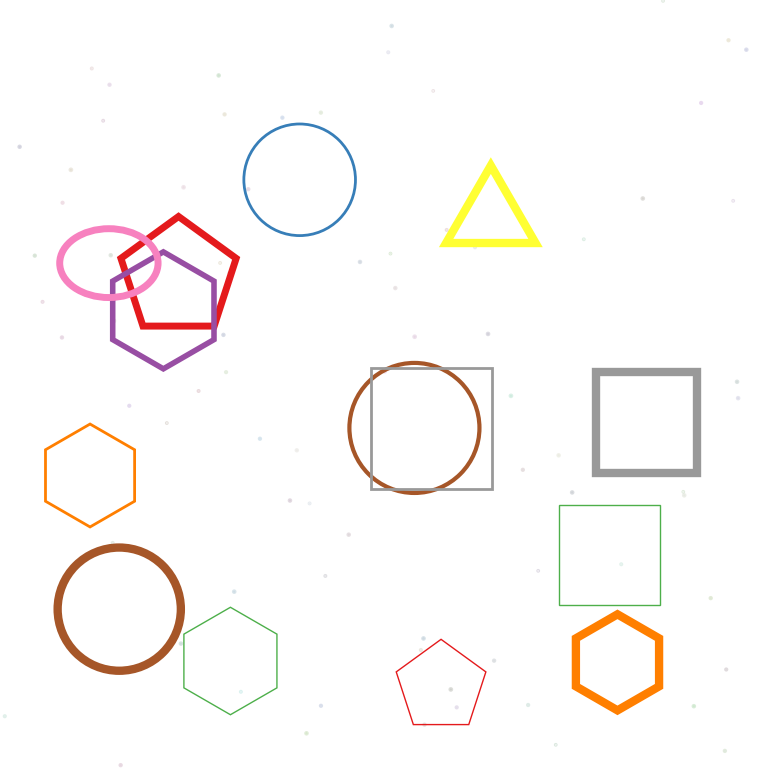[{"shape": "pentagon", "thickness": 0.5, "radius": 0.31, "center": [0.573, 0.108]}, {"shape": "pentagon", "thickness": 2.5, "radius": 0.39, "center": [0.232, 0.64]}, {"shape": "circle", "thickness": 1, "radius": 0.36, "center": [0.389, 0.767]}, {"shape": "square", "thickness": 0.5, "radius": 0.33, "center": [0.792, 0.279]}, {"shape": "hexagon", "thickness": 0.5, "radius": 0.35, "center": [0.299, 0.142]}, {"shape": "hexagon", "thickness": 2, "radius": 0.38, "center": [0.212, 0.597]}, {"shape": "hexagon", "thickness": 1, "radius": 0.33, "center": [0.117, 0.382]}, {"shape": "hexagon", "thickness": 3, "radius": 0.31, "center": [0.802, 0.14]}, {"shape": "triangle", "thickness": 3, "radius": 0.34, "center": [0.637, 0.718]}, {"shape": "circle", "thickness": 3, "radius": 0.4, "center": [0.155, 0.209]}, {"shape": "circle", "thickness": 1.5, "radius": 0.42, "center": [0.538, 0.444]}, {"shape": "oval", "thickness": 2.5, "radius": 0.32, "center": [0.141, 0.658]}, {"shape": "square", "thickness": 1, "radius": 0.39, "center": [0.56, 0.443]}, {"shape": "square", "thickness": 3, "radius": 0.33, "center": [0.839, 0.452]}]